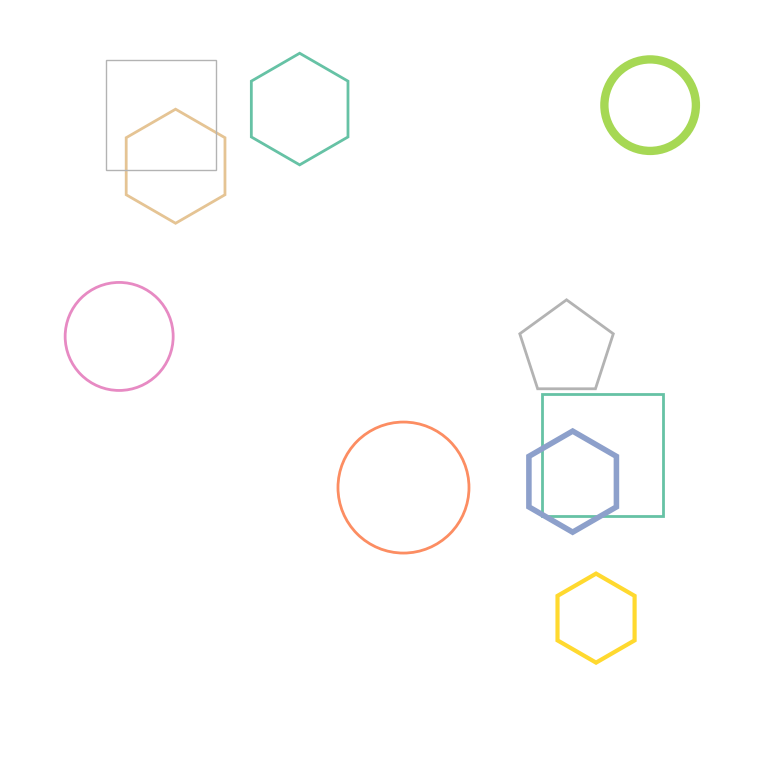[{"shape": "hexagon", "thickness": 1, "radius": 0.36, "center": [0.389, 0.858]}, {"shape": "square", "thickness": 1, "radius": 0.39, "center": [0.782, 0.409]}, {"shape": "circle", "thickness": 1, "radius": 0.43, "center": [0.524, 0.367]}, {"shape": "hexagon", "thickness": 2, "radius": 0.33, "center": [0.744, 0.374]}, {"shape": "circle", "thickness": 1, "radius": 0.35, "center": [0.155, 0.563]}, {"shape": "circle", "thickness": 3, "radius": 0.3, "center": [0.844, 0.863]}, {"shape": "hexagon", "thickness": 1.5, "radius": 0.29, "center": [0.774, 0.197]}, {"shape": "hexagon", "thickness": 1, "radius": 0.37, "center": [0.228, 0.784]}, {"shape": "pentagon", "thickness": 1, "radius": 0.32, "center": [0.736, 0.547]}, {"shape": "square", "thickness": 0.5, "radius": 0.36, "center": [0.209, 0.851]}]